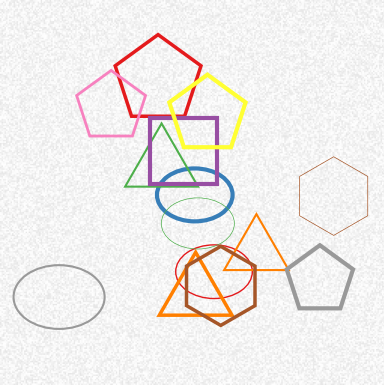[{"shape": "oval", "thickness": 1, "radius": 0.5, "center": [0.556, 0.294]}, {"shape": "pentagon", "thickness": 2.5, "radius": 0.59, "center": [0.411, 0.793]}, {"shape": "oval", "thickness": 3, "radius": 0.49, "center": [0.506, 0.494]}, {"shape": "oval", "thickness": 0.5, "radius": 0.47, "center": [0.514, 0.42]}, {"shape": "triangle", "thickness": 1.5, "radius": 0.55, "center": [0.42, 0.57]}, {"shape": "square", "thickness": 3, "radius": 0.43, "center": [0.476, 0.608]}, {"shape": "triangle", "thickness": 1.5, "radius": 0.48, "center": [0.666, 0.347]}, {"shape": "triangle", "thickness": 2.5, "radius": 0.54, "center": [0.508, 0.236]}, {"shape": "pentagon", "thickness": 3, "radius": 0.52, "center": [0.539, 0.702]}, {"shape": "hexagon", "thickness": 0.5, "radius": 0.51, "center": [0.867, 0.491]}, {"shape": "hexagon", "thickness": 2.5, "radius": 0.51, "center": [0.573, 0.257]}, {"shape": "pentagon", "thickness": 2, "radius": 0.47, "center": [0.289, 0.723]}, {"shape": "pentagon", "thickness": 3, "radius": 0.45, "center": [0.831, 0.272]}, {"shape": "oval", "thickness": 1.5, "radius": 0.59, "center": [0.153, 0.228]}]